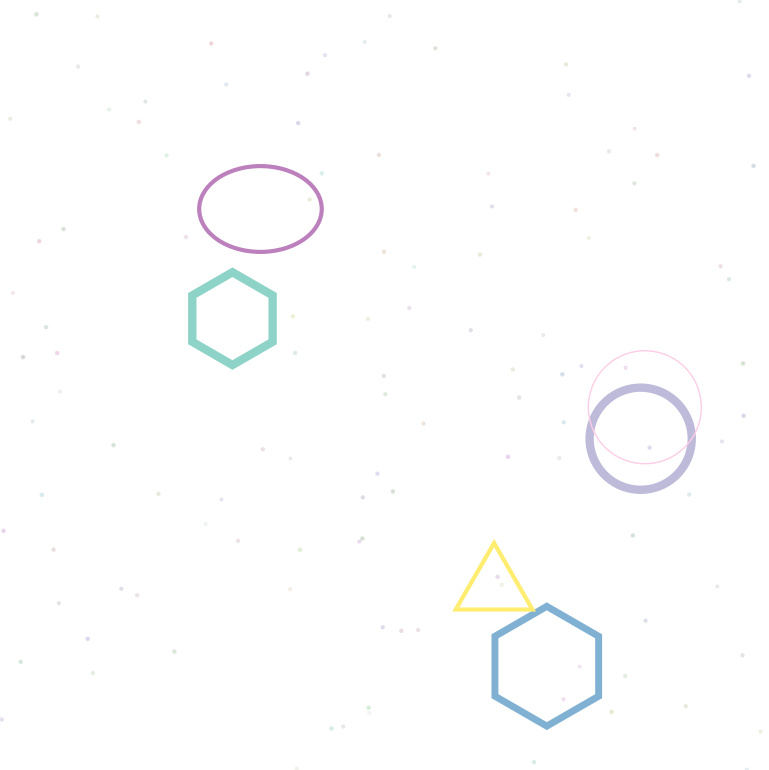[{"shape": "hexagon", "thickness": 3, "radius": 0.3, "center": [0.302, 0.586]}, {"shape": "circle", "thickness": 3, "radius": 0.33, "center": [0.832, 0.43]}, {"shape": "hexagon", "thickness": 2.5, "radius": 0.39, "center": [0.71, 0.135]}, {"shape": "circle", "thickness": 0.5, "radius": 0.37, "center": [0.837, 0.471]}, {"shape": "oval", "thickness": 1.5, "radius": 0.4, "center": [0.338, 0.729]}, {"shape": "triangle", "thickness": 1.5, "radius": 0.29, "center": [0.642, 0.237]}]